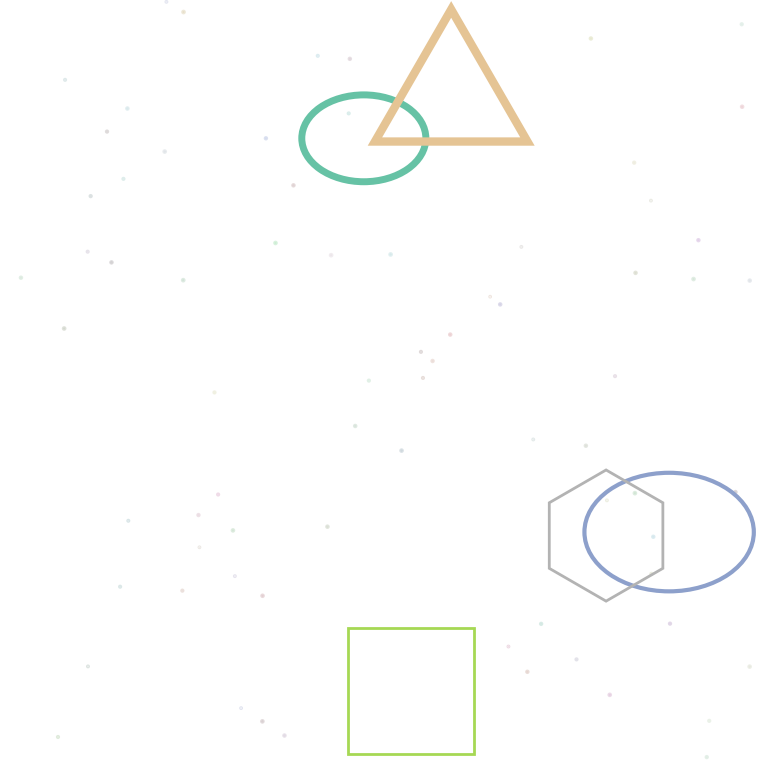[{"shape": "oval", "thickness": 2.5, "radius": 0.4, "center": [0.473, 0.82]}, {"shape": "oval", "thickness": 1.5, "radius": 0.55, "center": [0.869, 0.309]}, {"shape": "square", "thickness": 1, "radius": 0.41, "center": [0.534, 0.102]}, {"shape": "triangle", "thickness": 3, "radius": 0.57, "center": [0.586, 0.873]}, {"shape": "hexagon", "thickness": 1, "radius": 0.43, "center": [0.787, 0.304]}]